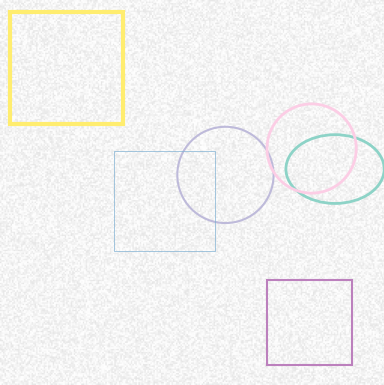[{"shape": "oval", "thickness": 2, "radius": 0.64, "center": [0.87, 0.561]}, {"shape": "circle", "thickness": 1.5, "radius": 0.63, "center": [0.586, 0.546]}, {"shape": "square", "thickness": 0.5, "radius": 0.65, "center": [0.428, 0.479]}, {"shape": "circle", "thickness": 2, "radius": 0.58, "center": [0.809, 0.614]}, {"shape": "square", "thickness": 1.5, "radius": 0.55, "center": [0.804, 0.162]}, {"shape": "square", "thickness": 3, "radius": 0.73, "center": [0.173, 0.823]}]